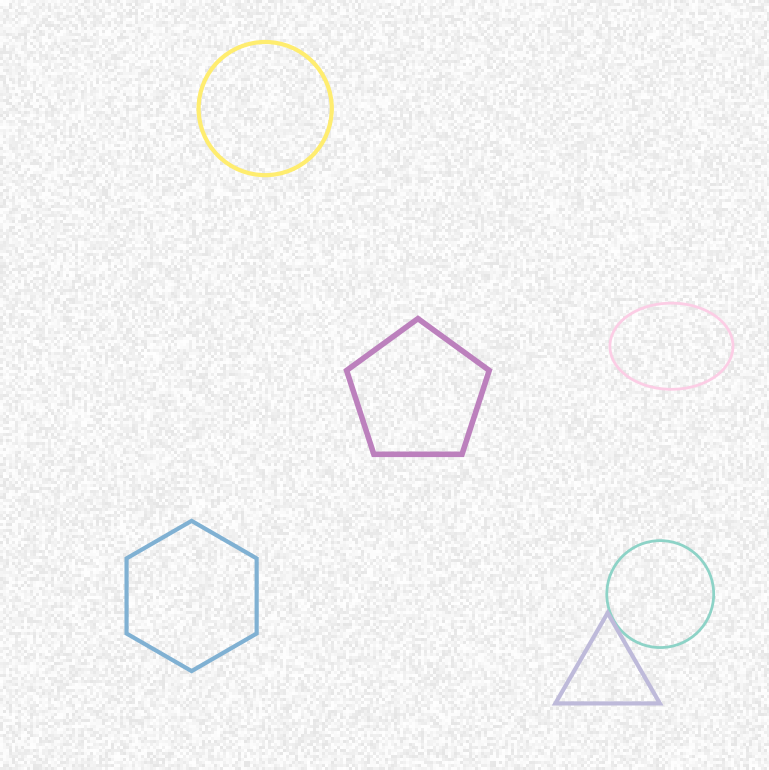[{"shape": "circle", "thickness": 1, "radius": 0.35, "center": [0.857, 0.228]}, {"shape": "triangle", "thickness": 1.5, "radius": 0.39, "center": [0.789, 0.126]}, {"shape": "hexagon", "thickness": 1.5, "radius": 0.49, "center": [0.249, 0.226]}, {"shape": "oval", "thickness": 1, "radius": 0.4, "center": [0.872, 0.55]}, {"shape": "pentagon", "thickness": 2, "radius": 0.49, "center": [0.543, 0.489]}, {"shape": "circle", "thickness": 1.5, "radius": 0.43, "center": [0.344, 0.859]}]